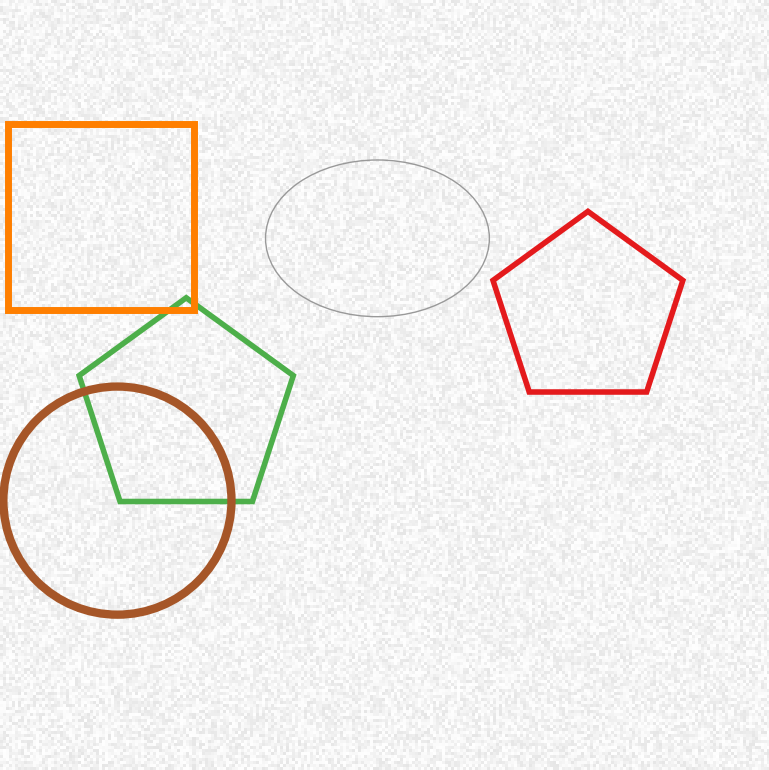[{"shape": "pentagon", "thickness": 2, "radius": 0.65, "center": [0.764, 0.596]}, {"shape": "pentagon", "thickness": 2, "radius": 0.73, "center": [0.242, 0.467]}, {"shape": "square", "thickness": 2.5, "radius": 0.6, "center": [0.131, 0.718]}, {"shape": "circle", "thickness": 3, "radius": 0.74, "center": [0.153, 0.35]}, {"shape": "oval", "thickness": 0.5, "radius": 0.73, "center": [0.49, 0.69]}]